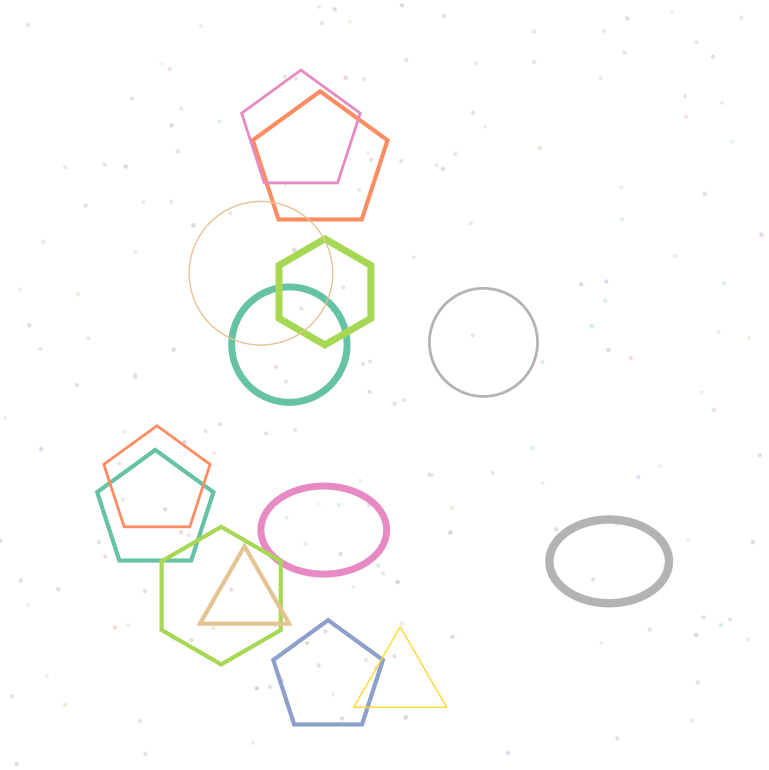[{"shape": "pentagon", "thickness": 1.5, "radius": 0.4, "center": [0.202, 0.336]}, {"shape": "circle", "thickness": 2.5, "radius": 0.37, "center": [0.376, 0.552]}, {"shape": "pentagon", "thickness": 1.5, "radius": 0.46, "center": [0.416, 0.789]}, {"shape": "pentagon", "thickness": 1, "radius": 0.36, "center": [0.204, 0.375]}, {"shape": "pentagon", "thickness": 1.5, "radius": 0.37, "center": [0.426, 0.12]}, {"shape": "oval", "thickness": 2.5, "radius": 0.41, "center": [0.421, 0.312]}, {"shape": "pentagon", "thickness": 1, "radius": 0.4, "center": [0.391, 0.828]}, {"shape": "hexagon", "thickness": 1.5, "radius": 0.45, "center": [0.287, 0.226]}, {"shape": "hexagon", "thickness": 2.5, "radius": 0.34, "center": [0.422, 0.621]}, {"shape": "triangle", "thickness": 0.5, "radius": 0.35, "center": [0.52, 0.116]}, {"shape": "triangle", "thickness": 1.5, "radius": 0.33, "center": [0.318, 0.223]}, {"shape": "circle", "thickness": 0.5, "radius": 0.47, "center": [0.339, 0.645]}, {"shape": "oval", "thickness": 3, "radius": 0.39, "center": [0.791, 0.271]}, {"shape": "circle", "thickness": 1, "radius": 0.35, "center": [0.628, 0.555]}]